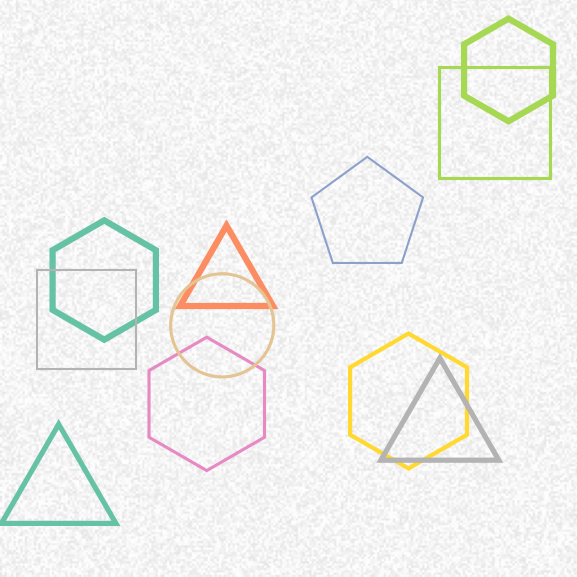[{"shape": "triangle", "thickness": 2.5, "radius": 0.57, "center": [0.102, 0.15]}, {"shape": "hexagon", "thickness": 3, "radius": 0.52, "center": [0.181, 0.514]}, {"shape": "triangle", "thickness": 3, "radius": 0.46, "center": [0.392, 0.516]}, {"shape": "pentagon", "thickness": 1, "radius": 0.51, "center": [0.636, 0.626]}, {"shape": "hexagon", "thickness": 1.5, "radius": 0.58, "center": [0.358, 0.3]}, {"shape": "hexagon", "thickness": 3, "radius": 0.44, "center": [0.881, 0.878]}, {"shape": "square", "thickness": 1.5, "radius": 0.48, "center": [0.857, 0.787]}, {"shape": "hexagon", "thickness": 2, "radius": 0.58, "center": [0.707, 0.305]}, {"shape": "circle", "thickness": 1.5, "radius": 0.45, "center": [0.385, 0.436]}, {"shape": "square", "thickness": 1, "radius": 0.43, "center": [0.15, 0.446]}, {"shape": "triangle", "thickness": 2.5, "radius": 0.59, "center": [0.762, 0.261]}]